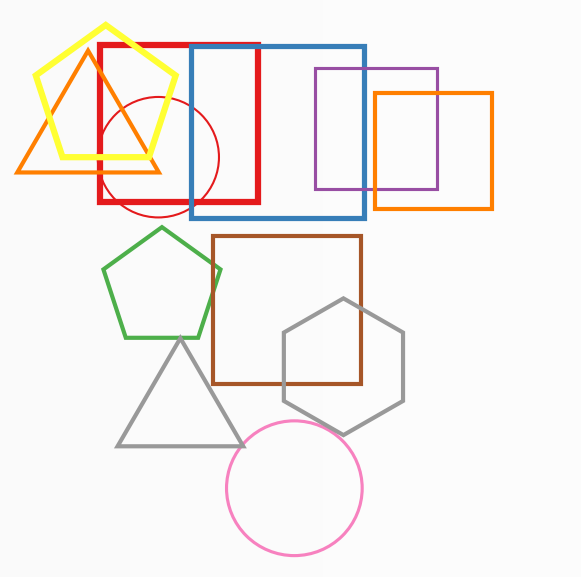[{"shape": "circle", "thickness": 1, "radius": 0.52, "center": [0.272, 0.727]}, {"shape": "square", "thickness": 3, "radius": 0.68, "center": [0.308, 0.785]}, {"shape": "square", "thickness": 2.5, "radius": 0.75, "center": [0.478, 0.771]}, {"shape": "pentagon", "thickness": 2, "radius": 0.53, "center": [0.279, 0.5]}, {"shape": "square", "thickness": 1.5, "radius": 0.53, "center": [0.647, 0.776]}, {"shape": "square", "thickness": 2, "radius": 0.5, "center": [0.746, 0.738]}, {"shape": "triangle", "thickness": 2, "radius": 0.7, "center": [0.152, 0.771]}, {"shape": "pentagon", "thickness": 3, "radius": 0.63, "center": [0.182, 0.829]}, {"shape": "square", "thickness": 2, "radius": 0.64, "center": [0.494, 0.463]}, {"shape": "circle", "thickness": 1.5, "radius": 0.58, "center": [0.506, 0.154]}, {"shape": "triangle", "thickness": 2, "radius": 0.62, "center": [0.31, 0.289]}, {"shape": "hexagon", "thickness": 2, "radius": 0.59, "center": [0.591, 0.364]}]